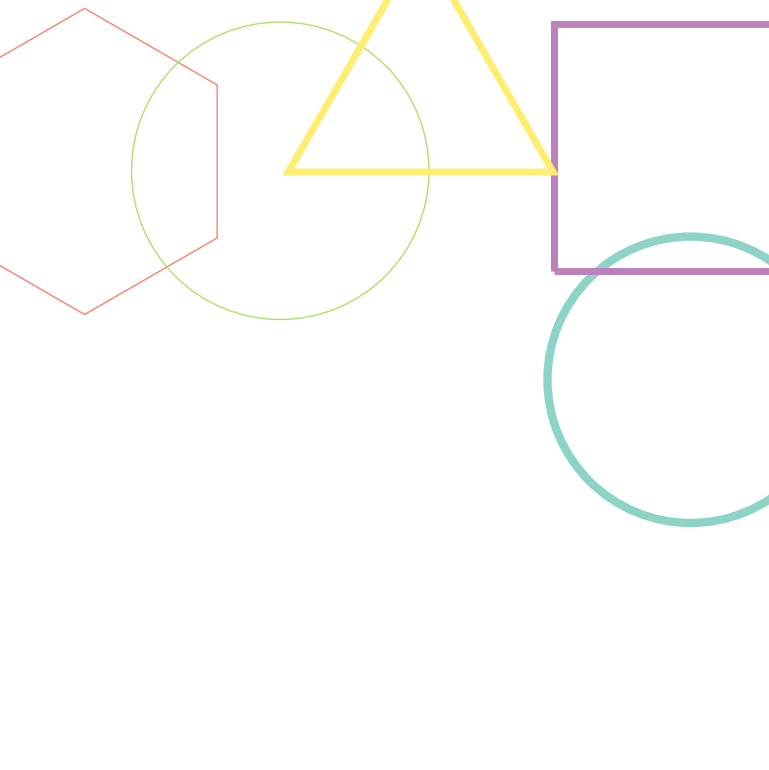[{"shape": "circle", "thickness": 3, "radius": 0.93, "center": [0.897, 0.507]}, {"shape": "hexagon", "thickness": 0.5, "radius": 0.99, "center": [0.11, 0.79]}, {"shape": "circle", "thickness": 0.5, "radius": 0.97, "center": [0.364, 0.778]}, {"shape": "square", "thickness": 2.5, "radius": 0.8, "center": [0.88, 0.808]}, {"shape": "triangle", "thickness": 2.5, "radius": 0.99, "center": [0.546, 0.876]}]